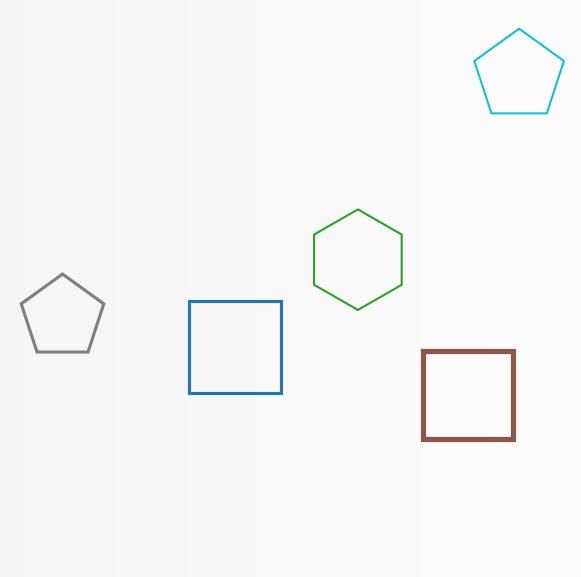[{"shape": "square", "thickness": 1.5, "radius": 0.4, "center": [0.405, 0.398]}, {"shape": "hexagon", "thickness": 1, "radius": 0.44, "center": [0.616, 0.549]}, {"shape": "square", "thickness": 2.5, "radius": 0.38, "center": [0.805, 0.315]}, {"shape": "pentagon", "thickness": 1.5, "radius": 0.37, "center": [0.108, 0.45]}, {"shape": "pentagon", "thickness": 1, "radius": 0.41, "center": [0.893, 0.868]}]